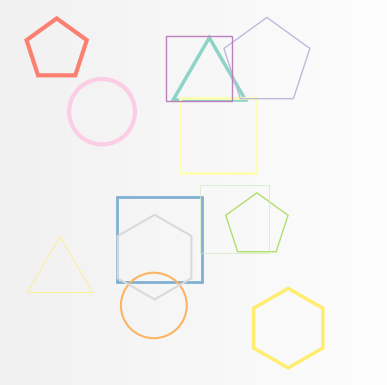[{"shape": "triangle", "thickness": 2.5, "radius": 0.54, "center": [0.54, 0.794]}, {"shape": "square", "thickness": 2, "radius": 0.49, "center": [0.563, 0.647]}, {"shape": "pentagon", "thickness": 1, "radius": 0.58, "center": [0.689, 0.838]}, {"shape": "pentagon", "thickness": 3, "radius": 0.41, "center": [0.146, 0.87]}, {"shape": "square", "thickness": 2, "radius": 0.55, "center": [0.412, 0.377]}, {"shape": "circle", "thickness": 1.5, "radius": 0.43, "center": [0.397, 0.207]}, {"shape": "pentagon", "thickness": 1, "radius": 0.42, "center": [0.663, 0.415]}, {"shape": "circle", "thickness": 3, "radius": 0.42, "center": [0.263, 0.71]}, {"shape": "hexagon", "thickness": 1.5, "radius": 0.55, "center": [0.399, 0.332]}, {"shape": "square", "thickness": 1, "radius": 0.42, "center": [0.513, 0.822]}, {"shape": "square", "thickness": 0.5, "radius": 0.44, "center": [0.604, 0.431]}, {"shape": "triangle", "thickness": 0.5, "radius": 0.49, "center": [0.155, 0.289]}, {"shape": "hexagon", "thickness": 2.5, "radius": 0.52, "center": [0.744, 0.148]}]